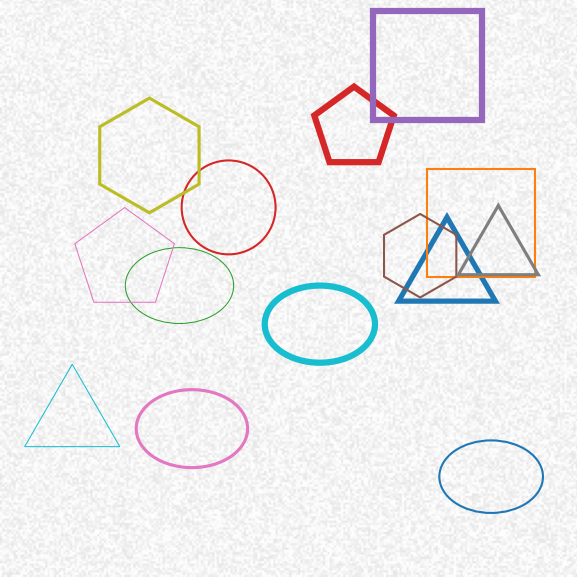[{"shape": "triangle", "thickness": 2.5, "radius": 0.48, "center": [0.774, 0.526]}, {"shape": "oval", "thickness": 1, "radius": 0.45, "center": [0.85, 0.174]}, {"shape": "square", "thickness": 1, "radius": 0.47, "center": [0.832, 0.614]}, {"shape": "oval", "thickness": 0.5, "radius": 0.47, "center": [0.311, 0.505]}, {"shape": "pentagon", "thickness": 3, "radius": 0.36, "center": [0.613, 0.777]}, {"shape": "circle", "thickness": 1, "radius": 0.41, "center": [0.396, 0.64]}, {"shape": "square", "thickness": 3, "radius": 0.47, "center": [0.74, 0.886]}, {"shape": "hexagon", "thickness": 1, "radius": 0.36, "center": [0.728, 0.556]}, {"shape": "pentagon", "thickness": 0.5, "radius": 0.45, "center": [0.216, 0.549]}, {"shape": "oval", "thickness": 1.5, "radius": 0.48, "center": [0.332, 0.257]}, {"shape": "triangle", "thickness": 1.5, "radius": 0.4, "center": [0.863, 0.563]}, {"shape": "hexagon", "thickness": 1.5, "radius": 0.5, "center": [0.259, 0.73]}, {"shape": "triangle", "thickness": 0.5, "radius": 0.48, "center": [0.125, 0.273]}, {"shape": "oval", "thickness": 3, "radius": 0.48, "center": [0.554, 0.438]}]